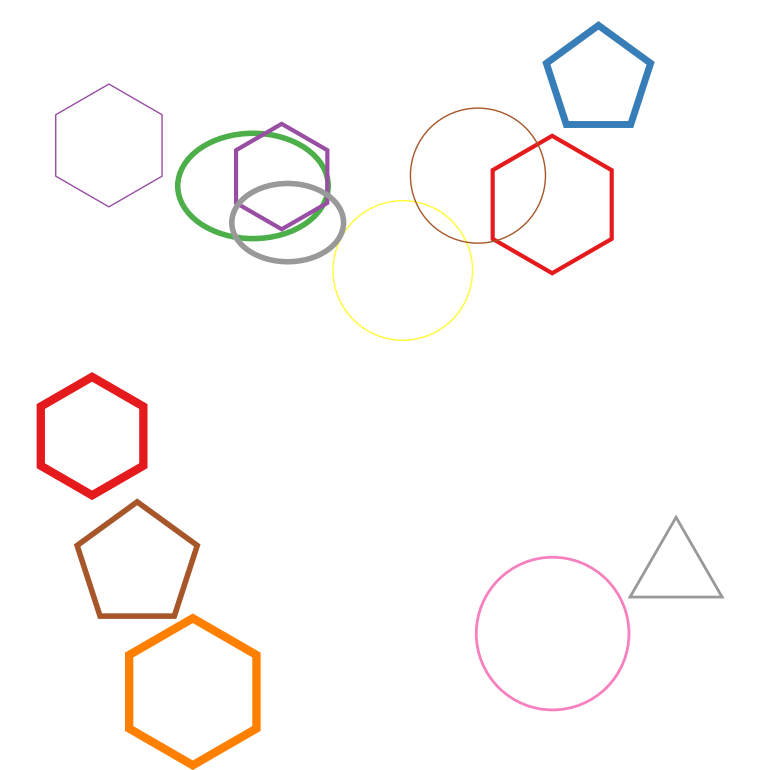[{"shape": "hexagon", "thickness": 3, "radius": 0.38, "center": [0.12, 0.434]}, {"shape": "hexagon", "thickness": 1.5, "radius": 0.45, "center": [0.717, 0.734]}, {"shape": "pentagon", "thickness": 2.5, "radius": 0.36, "center": [0.777, 0.896]}, {"shape": "oval", "thickness": 2, "radius": 0.49, "center": [0.329, 0.759]}, {"shape": "hexagon", "thickness": 1.5, "radius": 0.34, "center": [0.366, 0.771]}, {"shape": "hexagon", "thickness": 0.5, "radius": 0.4, "center": [0.141, 0.811]}, {"shape": "hexagon", "thickness": 3, "radius": 0.48, "center": [0.25, 0.102]}, {"shape": "circle", "thickness": 0.5, "radius": 0.45, "center": [0.523, 0.649]}, {"shape": "circle", "thickness": 0.5, "radius": 0.44, "center": [0.621, 0.772]}, {"shape": "pentagon", "thickness": 2, "radius": 0.41, "center": [0.178, 0.266]}, {"shape": "circle", "thickness": 1, "radius": 0.5, "center": [0.718, 0.177]}, {"shape": "oval", "thickness": 2, "radius": 0.36, "center": [0.374, 0.711]}, {"shape": "triangle", "thickness": 1, "radius": 0.35, "center": [0.878, 0.259]}]